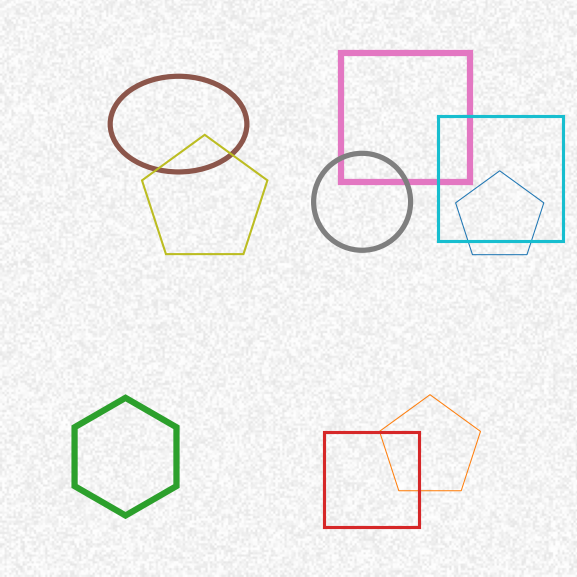[{"shape": "pentagon", "thickness": 0.5, "radius": 0.4, "center": [0.865, 0.623]}, {"shape": "pentagon", "thickness": 0.5, "radius": 0.46, "center": [0.745, 0.224]}, {"shape": "hexagon", "thickness": 3, "radius": 0.51, "center": [0.217, 0.208]}, {"shape": "square", "thickness": 1.5, "radius": 0.41, "center": [0.644, 0.168]}, {"shape": "oval", "thickness": 2.5, "radius": 0.59, "center": [0.309, 0.784]}, {"shape": "square", "thickness": 3, "radius": 0.56, "center": [0.702, 0.795]}, {"shape": "circle", "thickness": 2.5, "radius": 0.42, "center": [0.627, 0.65]}, {"shape": "pentagon", "thickness": 1, "radius": 0.57, "center": [0.354, 0.651]}, {"shape": "square", "thickness": 1.5, "radius": 0.54, "center": [0.867, 0.69]}]